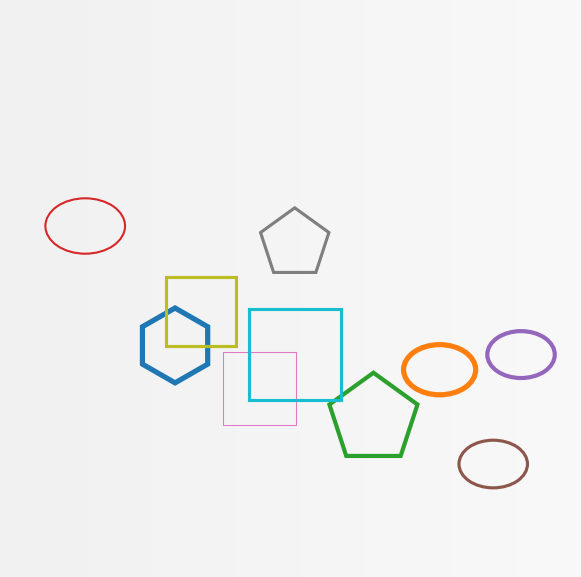[{"shape": "hexagon", "thickness": 2.5, "radius": 0.32, "center": [0.301, 0.401]}, {"shape": "oval", "thickness": 2.5, "radius": 0.31, "center": [0.756, 0.359]}, {"shape": "pentagon", "thickness": 2, "radius": 0.4, "center": [0.642, 0.274]}, {"shape": "oval", "thickness": 1, "radius": 0.34, "center": [0.147, 0.608]}, {"shape": "oval", "thickness": 2, "radius": 0.29, "center": [0.896, 0.385]}, {"shape": "oval", "thickness": 1.5, "radius": 0.29, "center": [0.849, 0.196]}, {"shape": "square", "thickness": 0.5, "radius": 0.32, "center": [0.447, 0.327]}, {"shape": "pentagon", "thickness": 1.5, "radius": 0.31, "center": [0.507, 0.577]}, {"shape": "square", "thickness": 1.5, "radius": 0.3, "center": [0.345, 0.46]}, {"shape": "square", "thickness": 1.5, "radius": 0.39, "center": [0.507, 0.385]}]